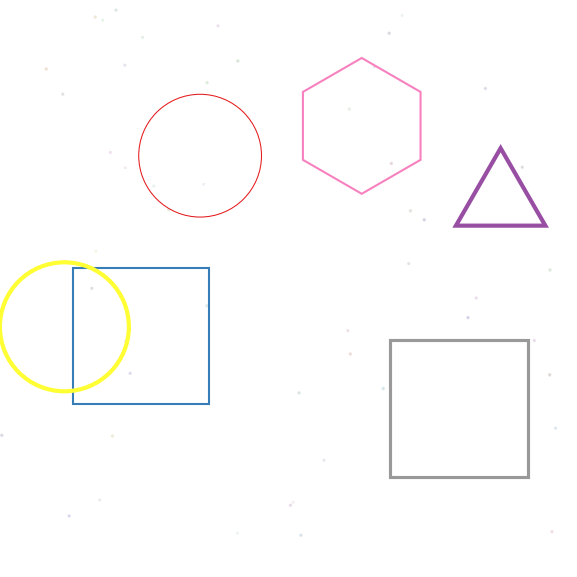[{"shape": "circle", "thickness": 0.5, "radius": 0.53, "center": [0.347, 0.73]}, {"shape": "square", "thickness": 1, "radius": 0.59, "center": [0.244, 0.417]}, {"shape": "triangle", "thickness": 2, "radius": 0.45, "center": [0.867, 0.653]}, {"shape": "circle", "thickness": 2, "radius": 0.56, "center": [0.112, 0.433]}, {"shape": "hexagon", "thickness": 1, "radius": 0.59, "center": [0.626, 0.781]}, {"shape": "square", "thickness": 1.5, "radius": 0.6, "center": [0.795, 0.292]}]